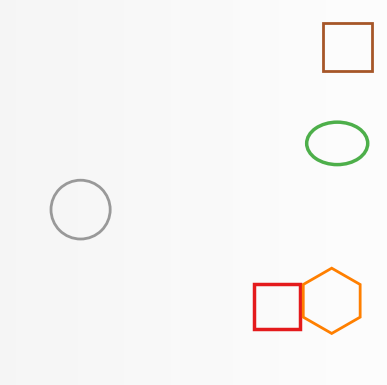[{"shape": "square", "thickness": 2.5, "radius": 0.3, "center": [0.714, 0.205]}, {"shape": "oval", "thickness": 2.5, "radius": 0.39, "center": [0.87, 0.628]}, {"shape": "hexagon", "thickness": 2, "radius": 0.42, "center": [0.856, 0.219]}, {"shape": "square", "thickness": 2, "radius": 0.31, "center": [0.896, 0.878]}, {"shape": "circle", "thickness": 2, "radius": 0.38, "center": [0.208, 0.456]}]